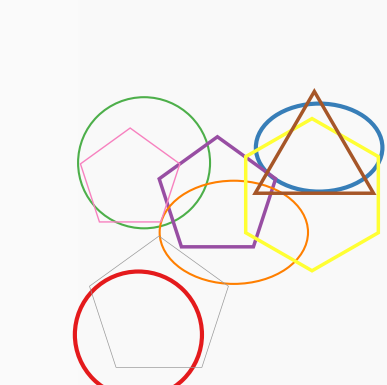[{"shape": "circle", "thickness": 3, "radius": 0.82, "center": [0.357, 0.131]}, {"shape": "oval", "thickness": 3, "radius": 0.82, "center": [0.824, 0.617]}, {"shape": "circle", "thickness": 1.5, "radius": 0.85, "center": [0.372, 0.577]}, {"shape": "pentagon", "thickness": 2.5, "radius": 0.79, "center": [0.561, 0.487]}, {"shape": "oval", "thickness": 1.5, "radius": 0.96, "center": [0.603, 0.397]}, {"shape": "hexagon", "thickness": 2.5, "radius": 0.99, "center": [0.805, 0.494]}, {"shape": "triangle", "thickness": 2.5, "radius": 0.88, "center": [0.811, 0.586]}, {"shape": "pentagon", "thickness": 1, "radius": 0.67, "center": [0.336, 0.533]}, {"shape": "pentagon", "thickness": 0.5, "radius": 0.94, "center": [0.41, 0.198]}]